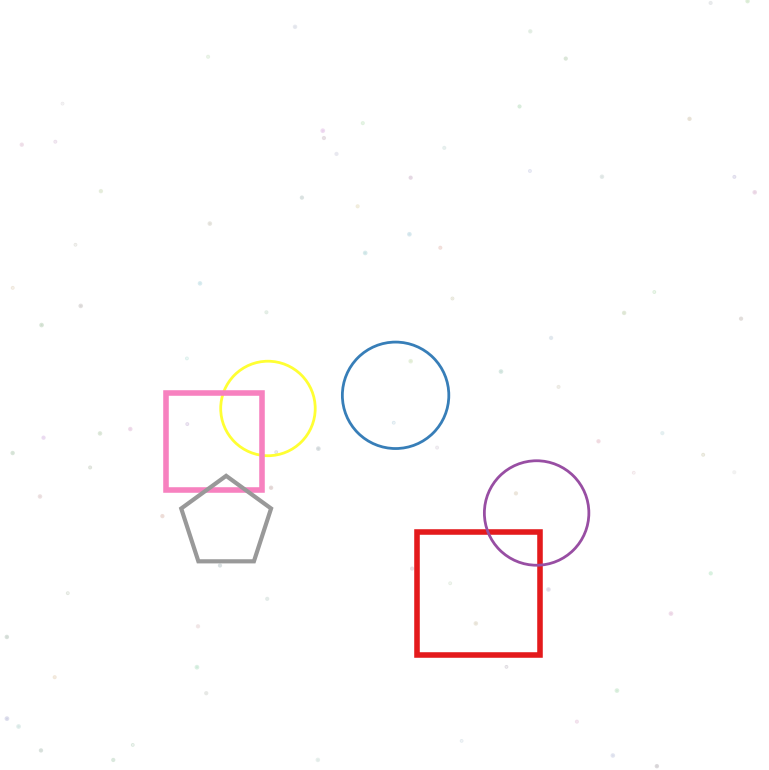[{"shape": "square", "thickness": 2, "radius": 0.4, "center": [0.622, 0.229]}, {"shape": "circle", "thickness": 1, "radius": 0.35, "center": [0.514, 0.487]}, {"shape": "circle", "thickness": 1, "radius": 0.34, "center": [0.697, 0.334]}, {"shape": "circle", "thickness": 1, "radius": 0.31, "center": [0.348, 0.47]}, {"shape": "square", "thickness": 2, "radius": 0.31, "center": [0.278, 0.427]}, {"shape": "pentagon", "thickness": 1.5, "radius": 0.31, "center": [0.294, 0.321]}]